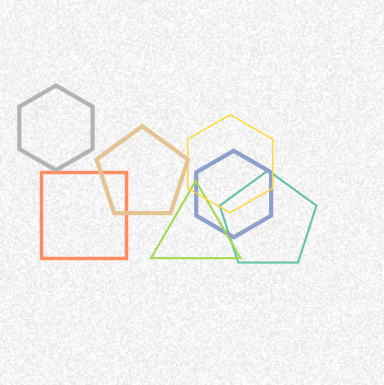[{"shape": "pentagon", "thickness": 1.5, "radius": 0.66, "center": [0.696, 0.425]}, {"shape": "square", "thickness": 2.5, "radius": 0.55, "center": [0.217, 0.442]}, {"shape": "hexagon", "thickness": 3, "radius": 0.56, "center": [0.607, 0.496]}, {"shape": "triangle", "thickness": 1.5, "radius": 0.67, "center": [0.508, 0.396]}, {"shape": "hexagon", "thickness": 1, "radius": 0.64, "center": [0.598, 0.575]}, {"shape": "pentagon", "thickness": 3, "radius": 0.62, "center": [0.37, 0.547]}, {"shape": "hexagon", "thickness": 3, "radius": 0.55, "center": [0.145, 0.668]}]